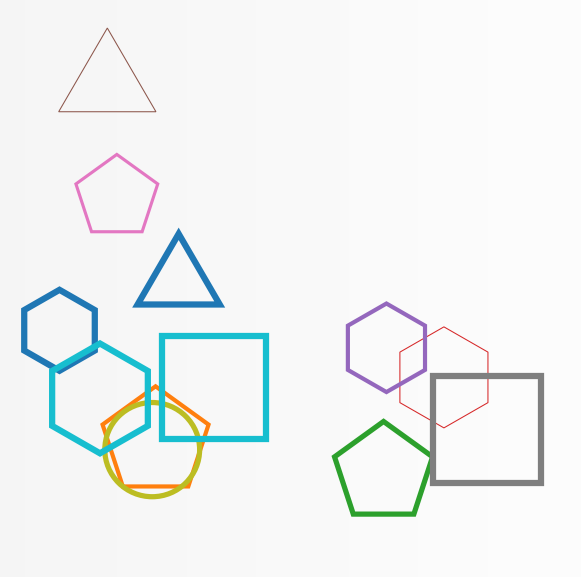[{"shape": "hexagon", "thickness": 3, "radius": 0.35, "center": [0.102, 0.427]}, {"shape": "triangle", "thickness": 3, "radius": 0.41, "center": [0.307, 0.513]}, {"shape": "pentagon", "thickness": 2, "radius": 0.48, "center": [0.268, 0.234]}, {"shape": "pentagon", "thickness": 2.5, "radius": 0.44, "center": [0.66, 0.181]}, {"shape": "hexagon", "thickness": 0.5, "radius": 0.44, "center": [0.764, 0.346]}, {"shape": "hexagon", "thickness": 2, "radius": 0.38, "center": [0.665, 0.397]}, {"shape": "triangle", "thickness": 0.5, "radius": 0.48, "center": [0.185, 0.854]}, {"shape": "pentagon", "thickness": 1.5, "radius": 0.37, "center": [0.201, 0.658]}, {"shape": "square", "thickness": 3, "radius": 0.46, "center": [0.838, 0.255]}, {"shape": "circle", "thickness": 2.5, "radius": 0.41, "center": [0.262, 0.221]}, {"shape": "square", "thickness": 3, "radius": 0.45, "center": [0.368, 0.328]}, {"shape": "hexagon", "thickness": 3, "radius": 0.48, "center": [0.172, 0.309]}]